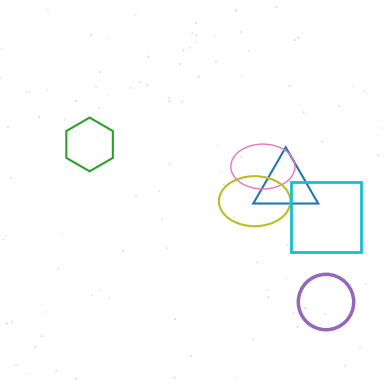[{"shape": "triangle", "thickness": 1.5, "radius": 0.49, "center": [0.742, 0.52]}, {"shape": "hexagon", "thickness": 1.5, "radius": 0.35, "center": [0.233, 0.625]}, {"shape": "circle", "thickness": 2.5, "radius": 0.36, "center": [0.847, 0.215]}, {"shape": "oval", "thickness": 1, "radius": 0.42, "center": [0.683, 0.567]}, {"shape": "oval", "thickness": 1.5, "radius": 0.46, "center": [0.661, 0.477]}, {"shape": "square", "thickness": 2, "radius": 0.45, "center": [0.847, 0.437]}]